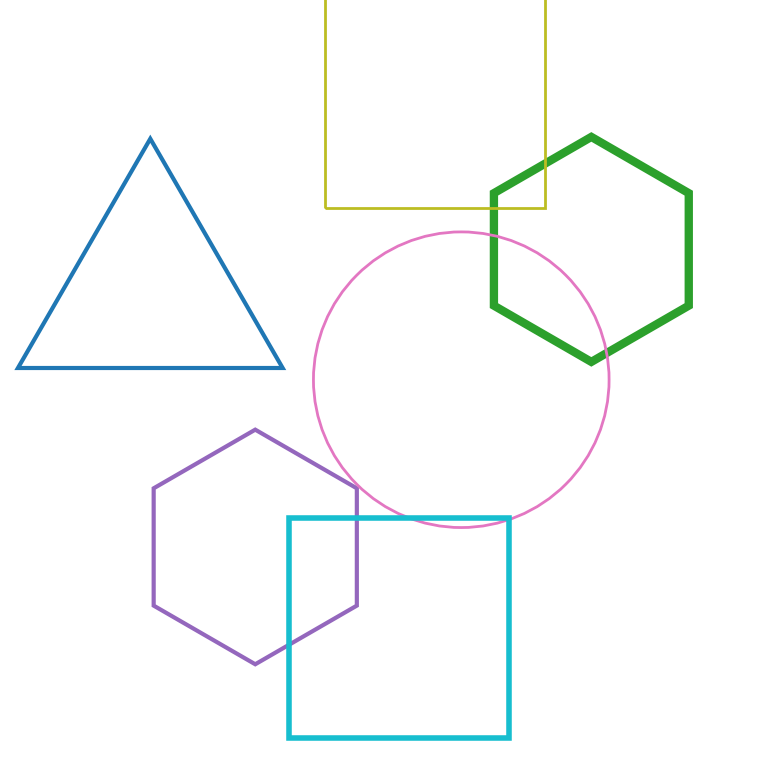[{"shape": "triangle", "thickness": 1.5, "radius": 0.99, "center": [0.195, 0.621]}, {"shape": "hexagon", "thickness": 3, "radius": 0.73, "center": [0.768, 0.676]}, {"shape": "hexagon", "thickness": 1.5, "radius": 0.76, "center": [0.331, 0.29]}, {"shape": "circle", "thickness": 1, "radius": 0.96, "center": [0.599, 0.507]}, {"shape": "square", "thickness": 1, "radius": 0.71, "center": [0.564, 0.873]}, {"shape": "square", "thickness": 2, "radius": 0.72, "center": [0.518, 0.184]}]